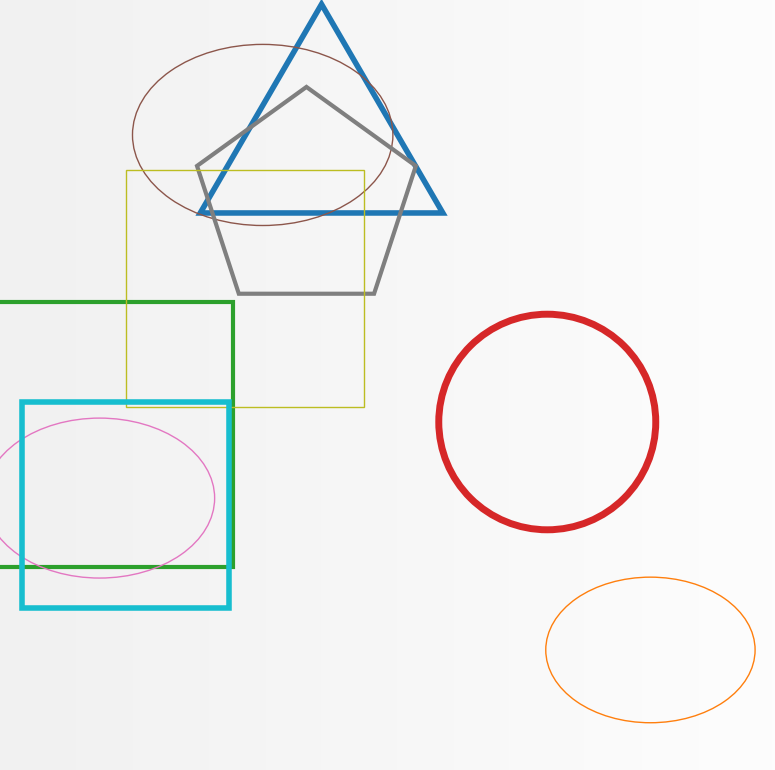[{"shape": "triangle", "thickness": 2, "radius": 0.9, "center": [0.415, 0.814]}, {"shape": "oval", "thickness": 0.5, "radius": 0.68, "center": [0.839, 0.156]}, {"shape": "square", "thickness": 1.5, "radius": 0.86, "center": [0.129, 0.436]}, {"shape": "circle", "thickness": 2.5, "radius": 0.7, "center": [0.706, 0.452]}, {"shape": "oval", "thickness": 0.5, "radius": 0.84, "center": [0.339, 0.825]}, {"shape": "oval", "thickness": 0.5, "radius": 0.74, "center": [0.129, 0.353]}, {"shape": "pentagon", "thickness": 1.5, "radius": 0.74, "center": [0.395, 0.739]}, {"shape": "square", "thickness": 0.5, "radius": 0.77, "center": [0.316, 0.625]}, {"shape": "square", "thickness": 2, "radius": 0.67, "center": [0.162, 0.344]}]